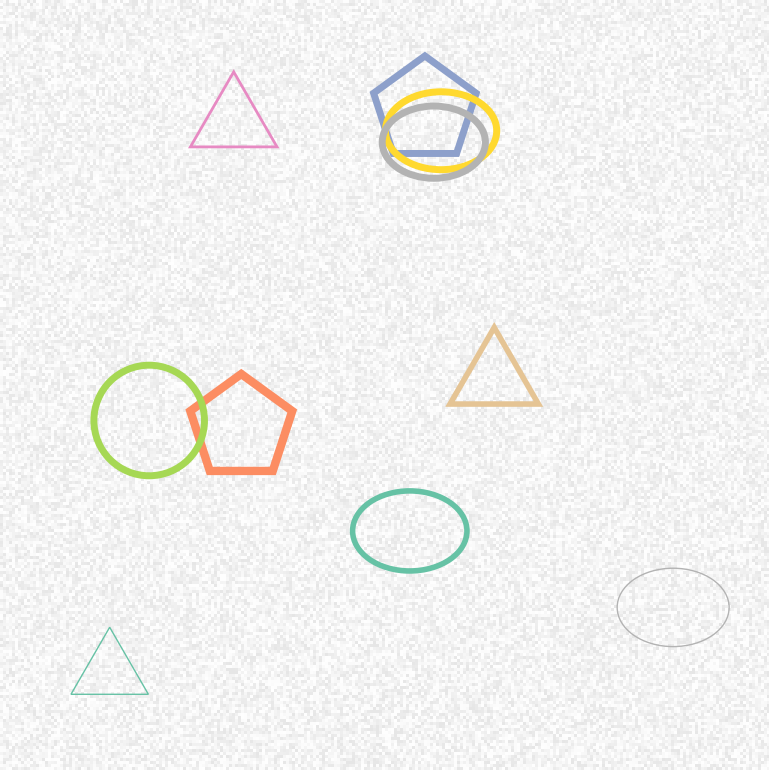[{"shape": "triangle", "thickness": 0.5, "radius": 0.29, "center": [0.142, 0.127]}, {"shape": "oval", "thickness": 2, "radius": 0.37, "center": [0.532, 0.31]}, {"shape": "pentagon", "thickness": 3, "radius": 0.35, "center": [0.313, 0.445]}, {"shape": "pentagon", "thickness": 2.5, "radius": 0.35, "center": [0.552, 0.857]}, {"shape": "triangle", "thickness": 1, "radius": 0.32, "center": [0.304, 0.842]}, {"shape": "circle", "thickness": 2.5, "radius": 0.36, "center": [0.194, 0.454]}, {"shape": "oval", "thickness": 2.5, "radius": 0.36, "center": [0.573, 0.83]}, {"shape": "triangle", "thickness": 2, "radius": 0.33, "center": [0.642, 0.508]}, {"shape": "oval", "thickness": 2.5, "radius": 0.34, "center": [0.563, 0.815]}, {"shape": "oval", "thickness": 0.5, "radius": 0.36, "center": [0.874, 0.211]}]